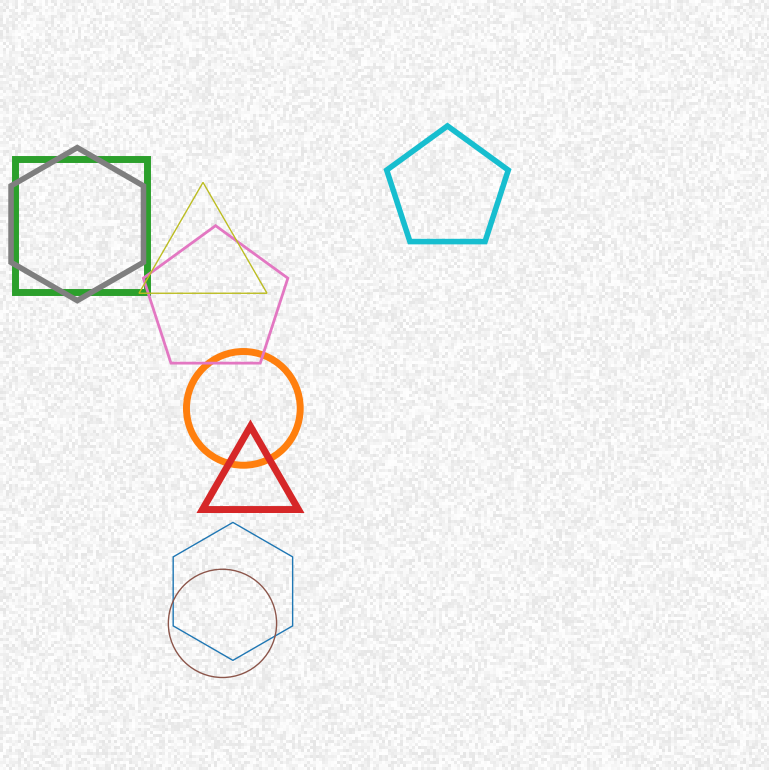[{"shape": "hexagon", "thickness": 0.5, "radius": 0.45, "center": [0.302, 0.232]}, {"shape": "circle", "thickness": 2.5, "radius": 0.37, "center": [0.316, 0.47]}, {"shape": "square", "thickness": 2.5, "radius": 0.43, "center": [0.105, 0.707]}, {"shape": "triangle", "thickness": 2.5, "radius": 0.36, "center": [0.325, 0.374]}, {"shape": "circle", "thickness": 0.5, "radius": 0.35, "center": [0.289, 0.19]}, {"shape": "pentagon", "thickness": 1, "radius": 0.49, "center": [0.28, 0.608]}, {"shape": "hexagon", "thickness": 2, "radius": 0.5, "center": [0.1, 0.709]}, {"shape": "triangle", "thickness": 0.5, "radius": 0.48, "center": [0.264, 0.667]}, {"shape": "pentagon", "thickness": 2, "radius": 0.42, "center": [0.581, 0.753]}]